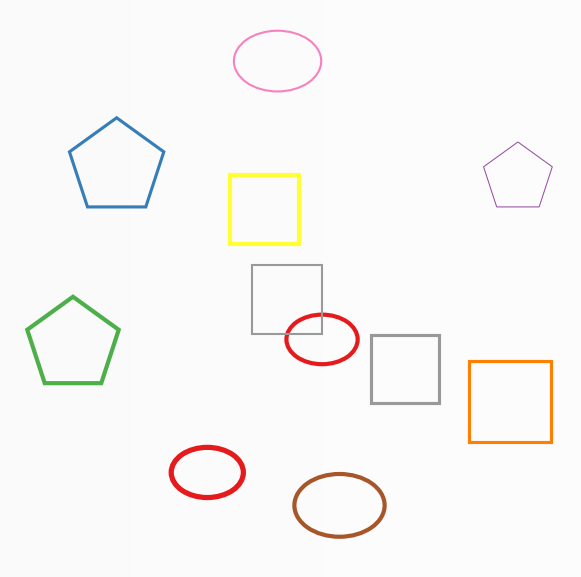[{"shape": "oval", "thickness": 2.5, "radius": 0.31, "center": [0.357, 0.181]}, {"shape": "oval", "thickness": 2, "radius": 0.31, "center": [0.554, 0.411]}, {"shape": "pentagon", "thickness": 1.5, "radius": 0.43, "center": [0.201, 0.71]}, {"shape": "pentagon", "thickness": 2, "radius": 0.41, "center": [0.126, 0.403]}, {"shape": "pentagon", "thickness": 0.5, "radius": 0.31, "center": [0.891, 0.691]}, {"shape": "square", "thickness": 1.5, "radius": 0.35, "center": [0.877, 0.303]}, {"shape": "square", "thickness": 2, "radius": 0.3, "center": [0.455, 0.636]}, {"shape": "oval", "thickness": 2, "radius": 0.39, "center": [0.584, 0.124]}, {"shape": "oval", "thickness": 1, "radius": 0.38, "center": [0.478, 0.893]}, {"shape": "square", "thickness": 1, "radius": 0.3, "center": [0.493, 0.48]}, {"shape": "square", "thickness": 1.5, "radius": 0.29, "center": [0.697, 0.36]}]